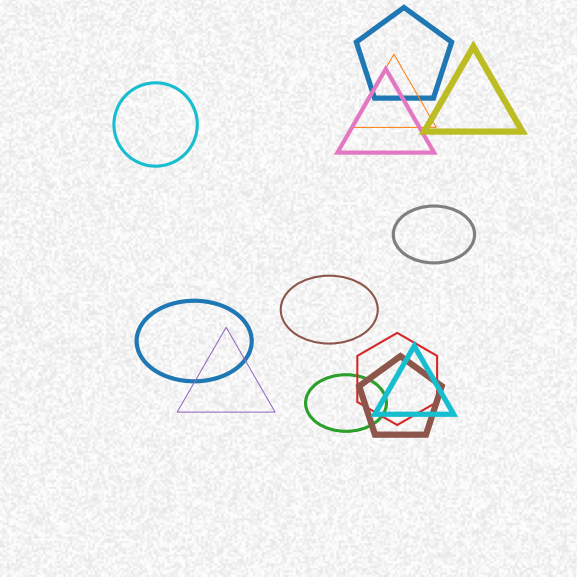[{"shape": "oval", "thickness": 2, "radius": 0.5, "center": [0.336, 0.409]}, {"shape": "pentagon", "thickness": 2.5, "radius": 0.43, "center": [0.7, 0.899]}, {"shape": "triangle", "thickness": 0.5, "radius": 0.42, "center": [0.682, 0.821]}, {"shape": "oval", "thickness": 1.5, "radius": 0.35, "center": [0.599, 0.301]}, {"shape": "hexagon", "thickness": 1, "radius": 0.4, "center": [0.688, 0.343]}, {"shape": "triangle", "thickness": 0.5, "radius": 0.49, "center": [0.392, 0.334]}, {"shape": "oval", "thickness": 1, "radius": 0.42, "center": [0.57, 0.463]}, {"shape": "pentagon", "thickness": 3, "radius": 0.38, "center": [0.693, 0.307]}, {"shape": "triangle", "thickness": 2, "radius": 0.48, "center": [0.668, 0.783]}, {"shape": "oval", "thickness": 1.5, "radius": 0.35, "center": [0.751, 0.593]}, {"shape": "triangle", "thickness": 3, "radius": 0.49, "center": [0.82, 0.82]}, {"shape": "circle", "thickness": 1.5, "radius": 0.36, "center": [0.269, 0.784]}, {"shape": "triangle", "thickness": 2.5, "radius": 0.39, "center": [0.717, 0.321]}]